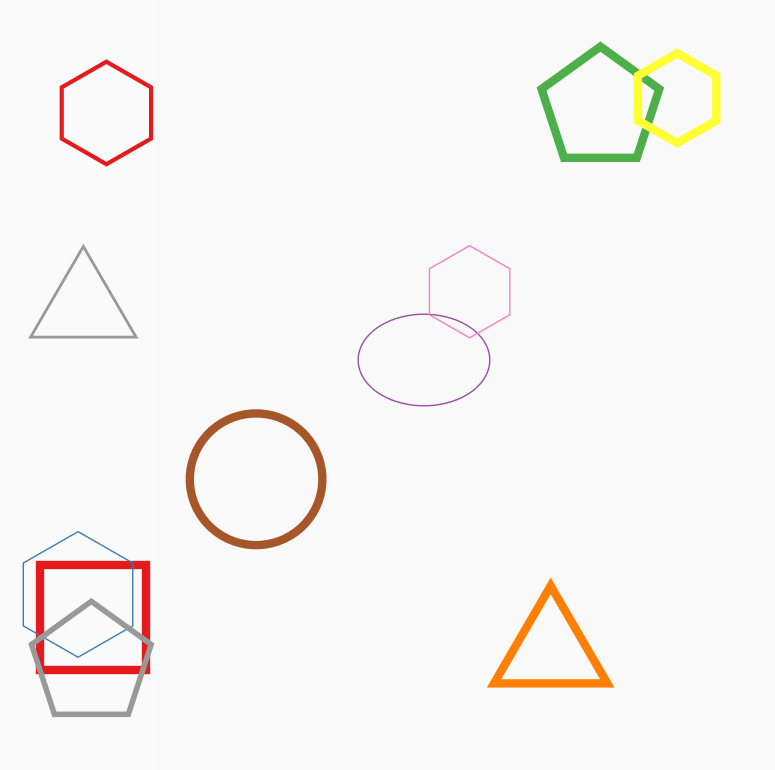[{"shape": "square", "thickness": 3, "radius": 0.34, "center": [0.12, 0.198]}, {"shape": "hexagon", "thickness": 1.5, "radius": 0.33, "center": [0.137, 0.853]}, {"shape": "hexagon", "thickness": 0.5, "radius": 0.41, "center": [0.101, 0.228]}, {"shape": "pentagon", "thickness": 3, "radius": 0.4, "center": [0.775, 0.86]}, {"shape": "oval", "thickness": 0.5, "radius": 0.42, "center": [0.547, 0.532]}, {"shape": "triangle", "thickness": 3, "radius": 0.42, "center": [0.711, 0.155]}, {"shape": "hexagon", "thickness": 3, "radius": 0.29, "center": [0.874, 0.873]}, {"shape": "circle", "thickness": 3, "radius": 0.43, "center": [0.33, 0.378]}, {"shape": "hexagon", "thickness": 0.5, "radius": 0.3, "center": [0.606, 0.621]}, {"shape": "pentagon", "thickness": 2, "radius": 0.41, "center": [0.118, 0.138]}, {"shape": "triangle", "thickness": 1, "radius": 0.39, "center": [0.108, 0.601]}]